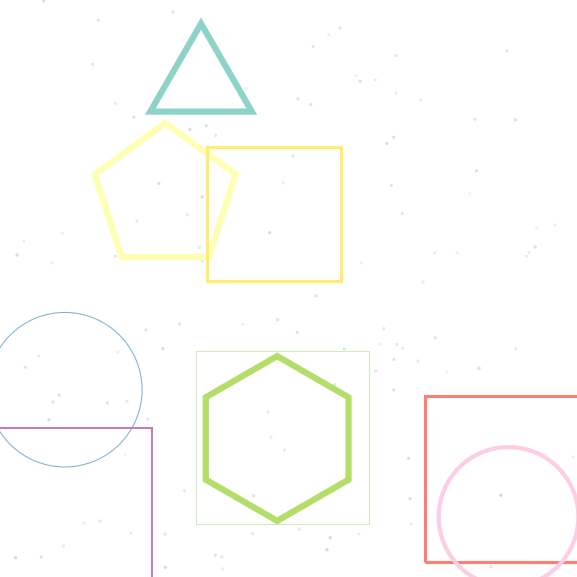[{"shape": "triangle", "thickness": 3, "radius": 0.51, "center": [0.348, 0.857]}, {"shape": "pentagon", "thickness": 3, "radius": 0.64, "center": [0.286, 0.658]}, {"shape": "square", "thickness": 1.5, "radius": 0.72, "center": [0.88, 0.17]}, {"shape": "circle", "thickness": 0.5, "radius": 0.67, "center": [0.112, 0.324]}, {"shape": "hexagon", "thickness": 3, "radius": 0.71, "center": [0.48, 0.24]}, {"shape": "circle", "thickness": 2, "radius": 0.6, "center": [0.881, 0.104]}, {"shape": "square", "thickness": 1, "radius": 0.73, "center": [0.117, 0.111]}, {"shape": "square", "thickness": 0.5, "radius": 0.75, "center": [0.489, 0.241]}, {"shape": "square", "thickness": 1.5, "radius": 0.58, "center": [0.474, 0.629]}]